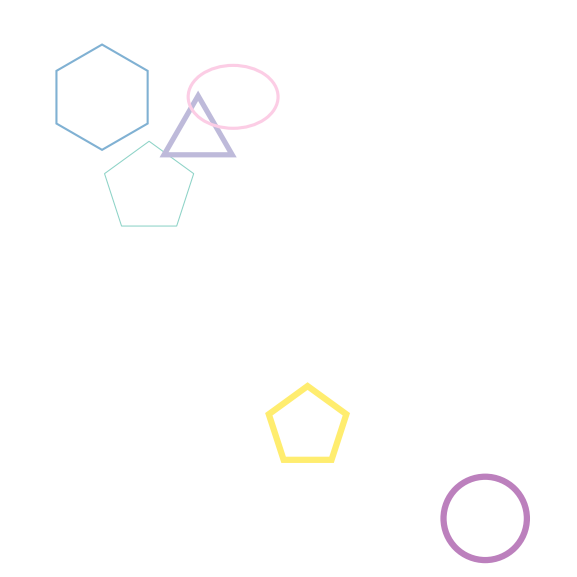[{"shape": "pentagon", "thickness": 0.5, "radius": 0.41, "center": [0.258, 0.673]}, {"shape": "triangle", "thickness": 2.5, "radius": 0.34, "center": [0.343, 0.765]}, {"shape": "hexagon", "thickness": 1, "radius": 0.46, "center": [0.177, 0.831]}, {"shape": "oval", "thickness": 1.5, "radius": 0.39, "center": [0.404, 0.831]}, {"shape": "circle", "thickness": 3, "radius": 0.36, "center": [0.84, 0.101]}, {"shape": "pentagon", "thickness": 3, "radius": 0.35, "center": [0.533, 0.26]}]